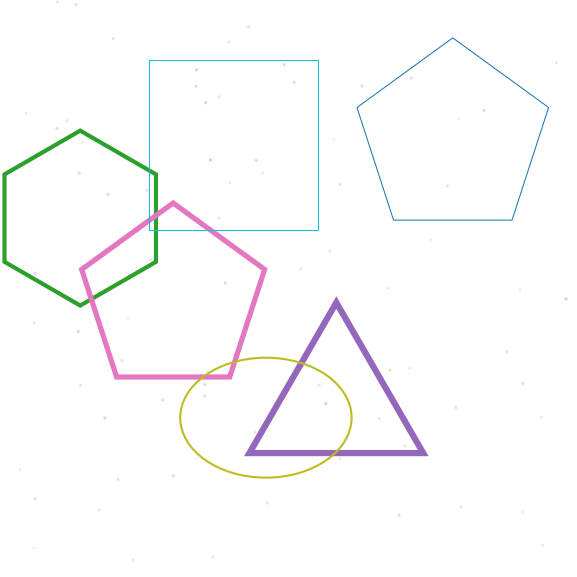[{"shape": "pentagon", "thickness": 0.5, "radius": 0.87, "center": [0.784, 0.759]}, {"shape": "hexagon", "thickness": 2, "radius": 0.76, "center": [0.139, 0.621]}, {"shape": "triangle", "thickness": 3, "radius": 0.87, "center": [0.582, 0.301]}, {"shape": "pentagon", "thickness": 2.5, "radius": 0.83, "center": [0.3, 0.481]}, {"shape": "oval", "thickness": 1, "radius": 0.74, "center": [0.46, 0.276]}, {"shape": "square", "thickness": 0.5, "radius": 0.73, "center": [0.404, 0.748]}]